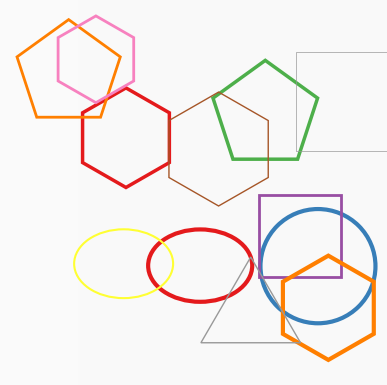[{"shape": "hexagon", "thickness": 2.5, "radius": 0.65, "center": [0.325, 0.642]}, {"shape": "oval", "thickness": 3, "radius": 0.67, "center": [0.517, 0.31]}, {"shape": "circle", "thickness": 3, "radius": 0.74, "center": [0.821, 0.309]}, {"shape": "pentagon", "thickness": 2.5, "radius": 0.71, "center": [0.685, 0.701]}, {"shape": "square", "thickness": 2, "radius": 0.53, "center": [0.774, 0.388]}, {"shape": "pentagon", "thickness": 2, "radius": 0.7, "center": [0.177, 0.809]}, {"shape": "hexagon", "thickness": 3, "radius": 0.68, "center": [0.847, 0.201]}, {"shape": "oval", "thickness": 1.5, "radius": 0.64, "center": [0.319, 0.315]}, {"shape": "hexagon", "thickness": 1, "radius": 0.74, "center": [0.564, 0.613]}, {"shape": "hexagon", "thickness": 2, "radius": 0.56, "center": [0.247, 0.846]}, {"shape": "triangle", "thickness": 1, "radius": 0.74, "center": [0.647, 0.184]}, {"shape": "square", "thickness": 0.5, "radius": 0.64, "center": [0.893, 0.737]}]